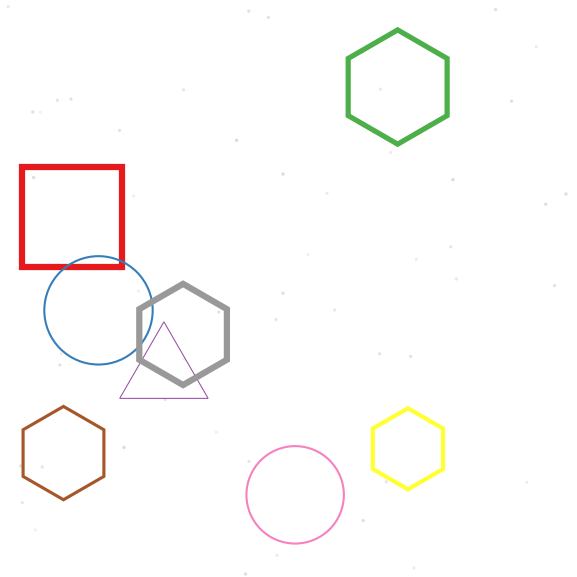[{"shape": "square", "thickness": 3, "radius": 0.43, "center": [0.125, 0.623]}, {"shape": "circle", "thickness": 1, "radius": 0.47, "center": [0.171, 0.462]}, {"shape": "hexagon", "thickness": 2.5, "radius": 0.49, "center": [0.689, 0.848]}, {"shape": "triangle", "thickness": 0.5, "radius": 0.44, "center": [0.284, 0.353]}, {"shape": "hexagon", "thickness": 2, "radius": 0.35, "center": [0.706, 0.222]}, {"shape": "hexagon", "thickness": 1.5, "radius": 0.4, "center": [0.11, 0.215]}, {"shape": "circle", "thickness": 1, "radius": 0.42, "center": [0.511, 0.142]}, {"shape": "hexagon", "thickness": 3, "radius": 0.44, "center": [0.317, 0.42]}]